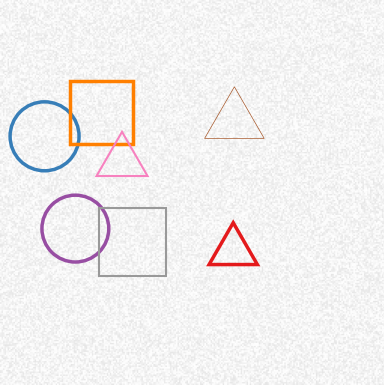[{"shape": "triangle", "thickness": 2.5, "radius": 0.36, "center": [0.606, 0.349]}, {"shape": "circle", "thickness": 2.5, "radius": 0.45, "center": [0.116, 0.646]}, {"shape": "circle", "thickness": 2.5, "radius": 0.43, "center": [0.196, 0.406]}, {"shape": "square", "thickness": 2.5, "radius": 0.41, "center": [0.263, 0.707]}, {"shape": "triangle", "thickness": 0.5, "radius": 0.45, "center": [0.609, 0.685]}, {"shape": "triangle", "thickness": 1.5, "radius": 0.38, "center": [0.317, 0.581]}, {"shape": "square", "thickness": 1.5, "radius": 0.44, "center": [0.343, 0.371]}]